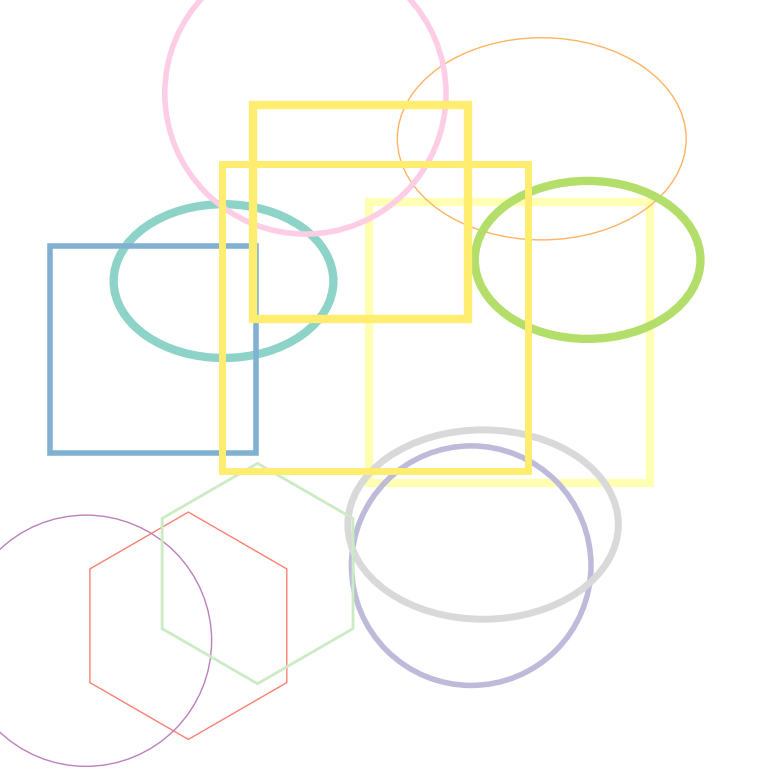[{"shape": "oval", "thickness": 3, "radius": 0.71, "center": [0.29, 0.635]}, {"shape": "square", "thickness": 3, "radius": 0.91, "center": [0.662, 0.555]}, {"shape": "circle", "thickness": 2, "radius": 0.78, "center": [0.612, 0.265]}, {"shape": "hexagon", "thickness": 0.5, "radius": 0.74, "center": [0.245, 0.187]}, {"shape": "square", "thickness": 2, "radius": 0.67, "center": [0.199, 0.546]}, {"shape": "oval", "thickness": 0.5, "radius": 0.94, "center": [0.704, 0.82]}, {"shape": "oval", "thickness": 3, "radius": 0.73, "center": [0.763, 0.662]}, {"shape": "circle", "thickness": 2, "radius": 0.91, "center": [0.397, 0.879]}, {"shape": "oval", "thickness": 2.5, "radius": 0.88, "center": [0.627, 0.319]}, {"shape": "circle", "thickness": 0.5, "radius": 0.82, "center": [0.112, 0.168]}, {"shape": "hexagon", "thickness": 1, "radius": 0.72, "center": [0.334, 0.255]}, {"shape": "square", "thickness": 3, "radius": 0.7, "center": [0.468, 0.724]}, {"shape": "square", "thickness": 2.5, "radius": 1.0, "center": [0.487, 0.588]}]